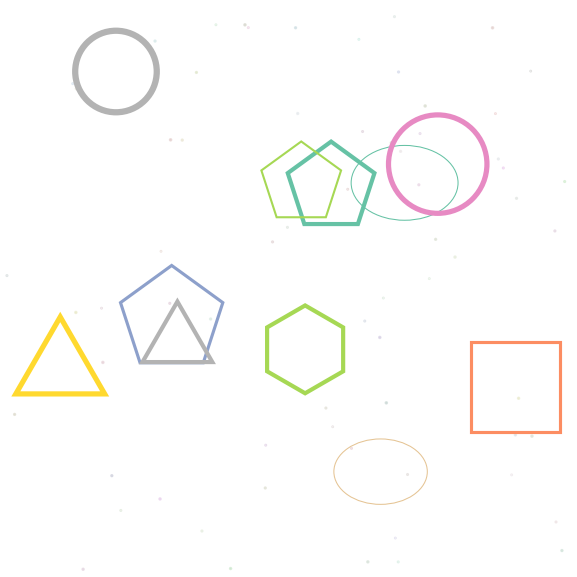[{"shape": "pentagon", "thickness": 2, "radius": 0.39, "center": [0.573, 0.675]}, {"shape": "oval", "thickness": 0.5, "radius": 0.46, "center": [0.701, 0.683]}, {"shape": "square", "thickness": 1.5, "radius": 0.39, "center": [0.892, 0.329]}, {"shape": "pentagon", "thickness": 1.5, "radius": 0.47, "center": [0.297, 0.446]}, {"shape": "circle", "thickness": 2.5, "radius": 0.43, "center": [0.758, 0.715]}, {"shape": "hexagon", "thickness": 2, "radius": 0.38, "center": [0.528, 0.394]}, {"shape": "pentagon", "thickness": 1, "radius": 0.36, "center": [0.522, 0.682]}, {"shape": "triangle", "thickness": 2.5, "radius": 0.44, "center": [0.104, 0.361]}, {"shape": "oval", "thickness": 0.5, "radius": 0.4, "center": [0.659, 0.182]}, {"shape": "triangle", "thickness": 2, "radius": 0.35, "center": [0.307, 0.407]}, {"shape": "circle", "thickness": 3, "radius": 0.35, "center": [0.201, 0.875]}]